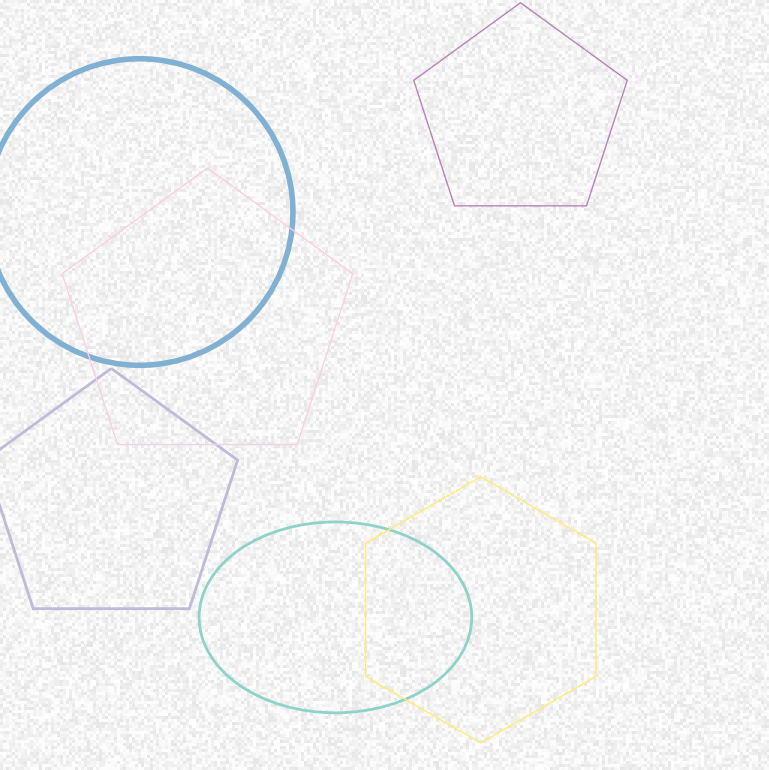[{"shape": "oval", "thickness": 1, "radius": 0.89, "center": [0.436, 0.198]}, {"shape": "pentagon", "thickness": 1, "radius": 0.86, "center": [0.145, 0.349]}, {"shape": "circle", "thickness": 2, "radius": 1.0, "center": [0.181, 0.725]}, {"shape": "pentagon", "thickness": 0.5, "radius": 0.99, "center": [0.269, 0.583]}, {"shape": "pentagon", "thickness": 0.5, "radius": 0.73, "center": [0.676, 0.851]}, {"shape": "hexagon", "thickness": 0.5, "radius": 0.86, "center": [0.624, 0.208]}]